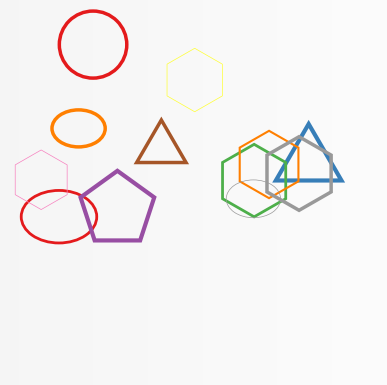[{"shape": "circle", "thickness": 2.5, "radius": 0.44, "center": [0.24, 0.884]}, {"shape": "oval", "thickness": 2, "radius": 0.49, "center": [0.152, 0.437]}, {"shape": "triangle", "thickness": 3, "radius": 0.49, "center": [0.797, 0.58]}, {"shape": "hexagon", "thickness": 2, "radius": 0.47, "center": [0.656, 0.531]}, {"shape": "pentagon", "thickness": 3, "radius": 0.5, "center": [0.303, 0.456]}, {"shape": "oval", "thickness": 2.5, "radius": 0.34, "center": [0.203, 0.667]}, {"shape": "hexagon", "thickness": 1.5, "radius": 0.44, "center": [0.694, 0.573]}, {"shape": "hexagon", "thickness": 0.5, "radius": 0.41, "center": [0.502, 0.792]}, {"shape": "triangle", "thickness": 2.5, "radius": 0.37, "center": [0.416, 0.615]}, {"shape": "hexagon", "thickness": 0.5, "radius": 0.39, "center": [0.106, 0.533]}, {"shape": "hexagon", "thickness": 2.5, "radius": 0.48, "center": [0.772, 0.549]}, {"shape": "oval", "thickness": 0.5, "radius": 0.35, "center": [0.654, 0.484]}]